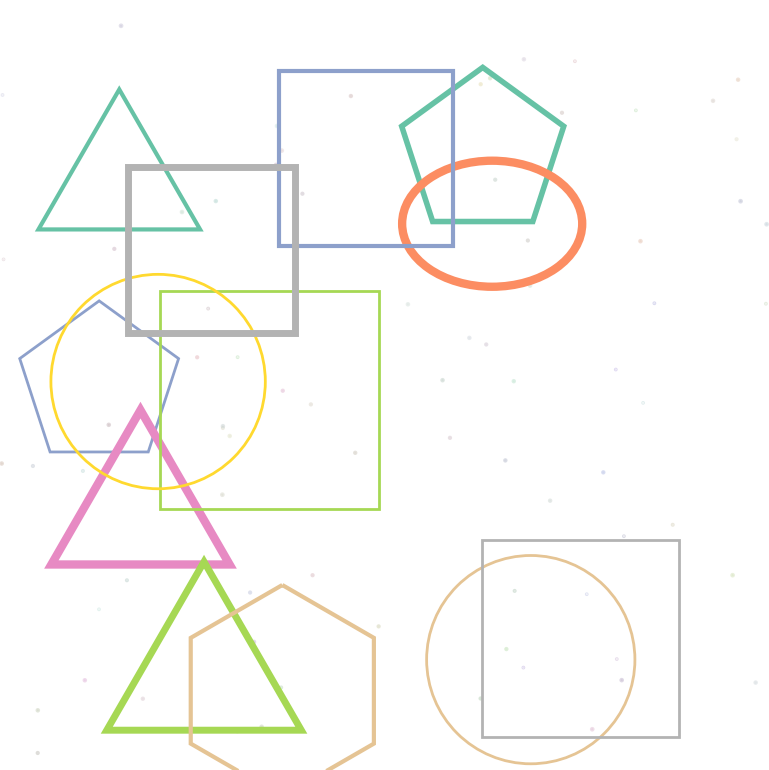[{"shape": "pentagon", "thickness": 2, "radius": 0.55, "center": [0.627, 0.802]}, {"shape": "triangle", "thickness": 1.5, "radius": 0.61, "center": [0.155, 0.763]}, {"shape": "oval", "thickness": 3, "radius": 0.58, "center": [0.639, 0.709]}, {"shape": "square", "thickness": 1.5, "radius": 0.57, "center": [0.475, 0.794]}, {"shape": "pentagon", "thickness": 1, "radius": 0.54, "center": [0.129, 0.501]}, {"shape": "triangle", "thickness": 3, "radius": 0.67, "center": [0.182, 0.334]}, {"shape": "triangle", "thickness": 2.5, "radius": 0.73, "center": [0.265, 0.125]}, {"shape": "square", "thickness": 1, "radius": 0.71, "center": [0.35, 0.481]}, {"shape": "circle", "thickness": 1, "radius": 0.7, "center": [0.205, 0.504]}, {"shape": "circle", "thickness": 1, "radius": 0.68, "center": [0.689, 0.143]}, {"shape": "hexagon", "thickness": 1.5, "radius": 0.69, "center": [0.367, 0.103]}, {"shape": "square", "thickness": 2.5, "radius": 0.54, "center": [0.274, 0.675]}, {"shape": "square", "thickness": 1, "radius": 0.64, "center": [0.754, 0.171]}]